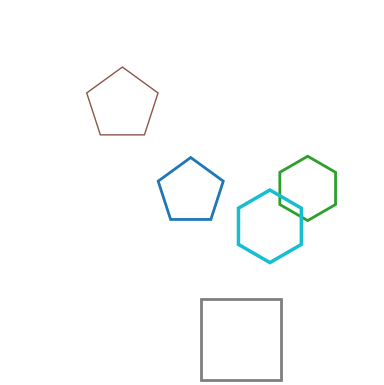[{"shape": "pentagon", "thickness": 2, "radius": 0.44, "center": [0.495, 0.502]}, {"shape": "hexagon", "thickness": 2, "radius": 0.42, "center": [0.799, 0.511]}, {"shape": "pentagon", "thickness": 1, "radius": 0.49, "center": [0.318, 0.728]}, {"shape": "square", "thickness": 2, "radius": 0.53, "center": [0.626, 0.119]}, {"shape": "hexagon", "thickness": 2.5, "radius": 0.47, "center": [0.701, 0.412]}]